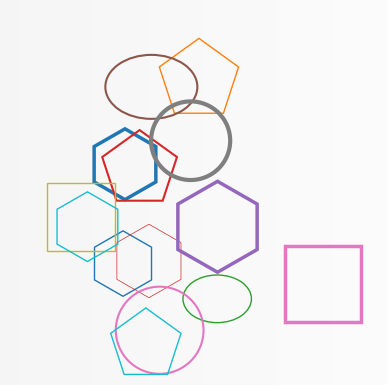[{"shape": "hexagon", "thickness": 1, "radius": 0.42, "center": [0.317, 0.315]}, {"shape": "hexagon", "thickness": 2.5, "radius": 0.46, "center": [0.323, 0.573]}, {"shape": "pentagon", "thickness": 1, "radius": 0.54, "center": [0.513, 0.793]}, {"shape": "oval", "thickness": 1, "radius": 0.44, "center": [0.56, 0.224]}, {"shape": "hexagon", "thickness": 0.5, "radius": 0.48, "center": [0.384, 0.322]}, {"shape": "pentagon", "thickness": 1.5, "radius": 0.51, "center": [0.36, 0.561]}, {"shape": "hexagon", "thickness": 2.5, "radius": 0.59, "center": [0.561, 0.411]}, {"shape": "oval", "thickness": 1.5, "radius": 0.59, "center": [0.391, 0.774]}, {"shape": "circle", "thickness": 1.5, "radius": 0.57, "center": [0.412, 0.142]}, {"shape": "square", "thickness": 2.5, "radius": 0.49, "center": [0.833, 0.262]}, {"shape": "circle", "thickness": 3, "radius": 0.51, "center": [0.492, 0.635]}, {"shape": "square", "thickness": 1, "radius": 0.44, "center": [0.208, 0.437]}, {"shape": "pentagon", "thickness": 1, "radius": 0.48, "center": [0.376, 0.105]}, {"shape": "hexagon", "thickness": 1, "radius": 0.45, "center": [0.226, 0.411]}]